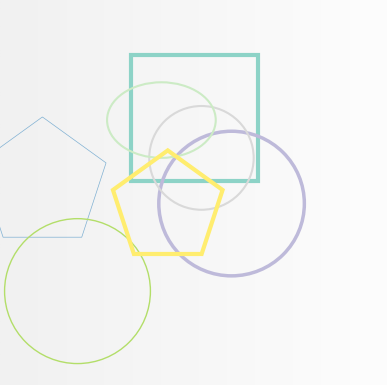[{"shape": "square", "thickness": 3, "radius": 0.82, "center": [0.502, 0.693]}, {"shape": "circle", "thickness": 2.5, "radius": 0.94, "center": [0.598, 0.471]}, {"shape": "pentagon", "thickness": 0.5, "radius": 0.86, "center": [0.109, 0.524]}, {"shape": "circle", "thickness": 1, "radius": 0.94, "center": [0.2, 0.244]}, {"shape": "circle", "thickness": 1.5, "radius": 0.67, "center": [0.52, 0.59]}, {"shape": "oval", "thickness": 1.5, "radius": 0.7, "center": [0.417, 0.688]}, {"shape": "pentagon", "thickness": 3, "radius": 0.74, "center": [0.433, 0.461]}]